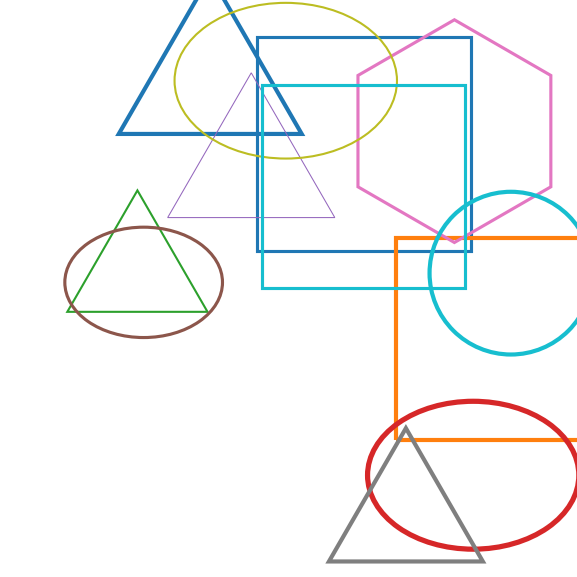[{"shape": "square", "thickness": 1.5, "radius": 0.93, "center": [0.63, 0.75]}, {"shape": "triangle", "thickness": 2, "radius": 0.91, "center": [0.364, 0.859]}, {"shape": "square", "thickness": 2, "radius": 0.87, "center": [0.861, 0.412]}, {"shape": "triangle", "thickness": 1, "radius": 0.7, "center": [0.238, 0.529]}, {"shape": "oval", "thickness": 2.5, "radius": 0.91, "center": [0.819, 0.176]}, {"shape": "triangle", "thickness": 0.5, "radius": 0.84, "center": [0.435, 0.706]}, {"shape": "oval", "thickness": 1.5, "radius": 0.68, "center": [0.249, 0.51]}, {"shape": "hexagon", "thickness": 1.5, "radius": 0.96, "center": [0.787, 0.772]}, {"shape": "triangle", "thickness": 2, "radius": 0.77, "center": [0.703, 0.104]}, {"shape": "oval", "thickness": 1, "radius": 0.96, "center": [0.495, 0.859]}, {"shape": "square", "thickness": 1.5, "radius": 0.88, "center": [0.629, 0.677]}, {"shape": "circle", "thickness": 2, "radius": 0.7, "center": [0.885, 0.526]}]